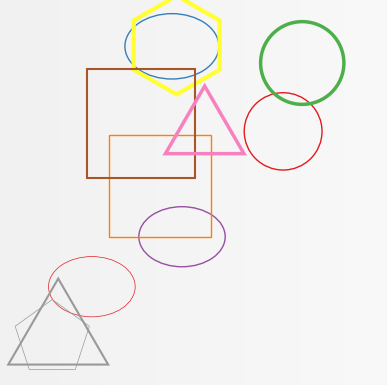[{"shape": "circle", "thickness": 1, "radius": 0.5, "center": [0.731, 0.659]}, {"shape": "oval", "thickness": 0.5, "radius": 0.56, "center": [0.237, 0.255]}, {"shape": "oval", "thickness": 1, "radius": 0.61, "center": [0.444, 0.88]}, {"shape": "circle", "thickness": 2.5, "radius": 0.54, "center": [0.78, 0.836]}, {"shape": "oval", "thickness": 1, "radius": 0.56, "center": [0.47, 0.385]}, {"shape": "square", "thickness": 1, "radius": 0.66, "center": [0.413, 0.518]}, {"shape": "hexagon", "thickness": 3, "radius": 0.64, "center": [0.456, 0.883]}, {"shape": "square", "thickness": 1.5, "radius": 0.7, "center": [0.364, 0.679]}, {"shape": "triangle", "thickness": 2.5, "radius": 0.59, "center": [0.528, 0.659]}, {"shape": "pentagon", "thickness": 0.5, "radius": 0.5, "center": [0.135, 0.121]}, {"shape": "triangle", "thickness": 1.5, "radius": 0.74, "center": [0.15, 0.127]}]